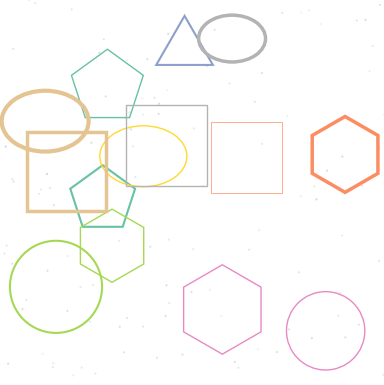[{"shape": "pentagon", "thickness": 1.5, "radius": 0.44, "center": [0.267, 0.482]}, {"shape": "pentagon", "thickness": 1, "radius": 0.49, "center": [0.279, 0.774]}, {"shape": "square", "thickness": 0.5, "radius": 0.46, "center": [0.641, 0.592]}, {"shape": "hexagon", "thickness": 2.5, "radius": 0.49, "center": [0.896, 0.599]}, {"shape": "triangle", "thickness": 1.5, "radius": 0.42, "center": [0.479, 0.874]}, {"shape": "circle", "thickness": 1, "radius": 0.51, "center": [0.846, 0.141]}, {"shape": "hexagon", "thickness": 1, "radius": 0.58, "center": [0.577, 0.196]}, {"shape": "hexagon", "thickness": 1, "radius": 0.47, "center": [0.291, 0.362]}, {"shape": "circle", "thickness": 1.5, "radius": 0.6, "center": [0.145, 0.255]}, {"shape": "oval", "thickness": 1, "radius": 0.57, "center": [0.372, 0.594]}, {"shape": "oval", "thickness": 3, "radius": 0.56, "center": [0.117, 0.685]}, {"shape": "square", "thickness": 2.5, "radius": 0.51, "center": [0.172, 0.554]}, {"shape": "square", "thickness": 1, "radius": 0.53, "center": [0.432, 0.622]}, {"shape": "oval", "thickness": 2.5, "radius": 0.43, "center": [0.603, 0.9]}]